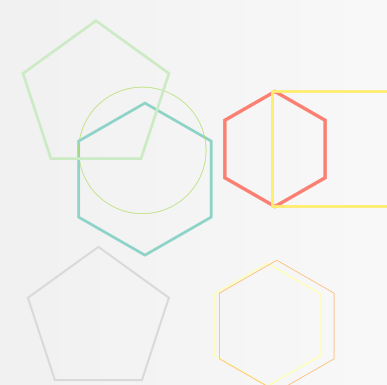[{"shape": "hexagon", "thickness": 2, "radius": 0.99, "center": [0.374, 0.535]}, {"shape": "hexagon", "thickness": 1, "radius": 0.8, "center": [0.691, 0.156]}, {"shape": "hexagon", "thickness": 2.5, "radius": 0.75, "center": [0.71, 0.613]}, {"shape": "hexagon", "thickness": 0.5, "radius": 0.85, "center": [0.714, 0.153]}, {"shape": "circle", "thickness": 0.5, "radius": 0.82, "center": [0.367, 0.609]}, {"shape": "pentagon", "thickness": 1.5, "radius": 0.96, "center": [0.254, 0.168]}, {"shape": "pentagon", "thickness": 2, "radius": 0.99, "center": [0.248, 0.748]}, {"shape": "square", "thickness": 2, "radius": 0.75, "center": [0.851, 0.613]}]